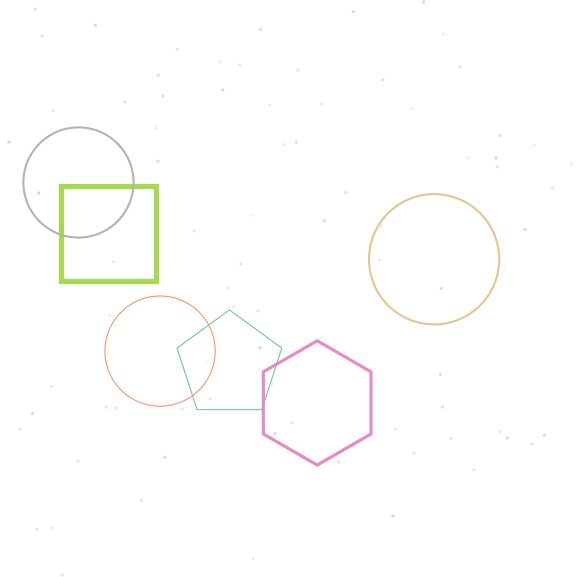[{"shape": "pentagon", "thickness": 0.5, "radius": 0.48, "center": [0.397, 0.367]}, {"shape": "circle", "thickness": 0.5, "radius": 0.48, "center": [0.277, 0.391]}, {"shape": "hexagon", "thickness": 1.5, "radius": 0.54, "center": [0.549, 0.301]}, {"shape": "square", "thickness": 2.5, "radius": 0.41, "center": [0.188, 0.595]}, {"shape": "circle", "thickness": 1, "radius": 0.56, "center": [0.752, 0.55]}, {"shape": "circle", "thickness": 1, "radius": 0.48, "center": [0.136, 0.683]}]